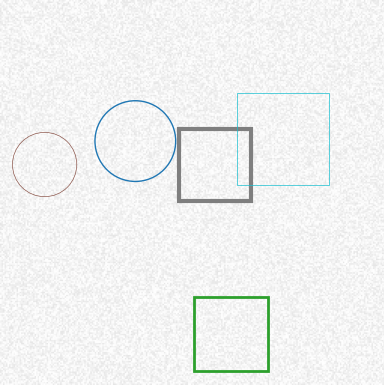[{"shape": "circle", "thickness": 1, "radius": 0.52, "center": [0.352, 0.634]}, {"shape": "square", "thickness": 2, "radius": 0.48, "center": [0.6, 0.132]}, {"shape": "circle", "thickness": 0.5, "radius": 0.42, "center": [0.116, 0.573]}, {"shape": "square", "thickness": 3, "radius": 0.47, "center": [0.558, 0.572]}, {"shape": "square", "thickness": 0.5, "radius": 0.6, "center": [0.734, 0.639]}]